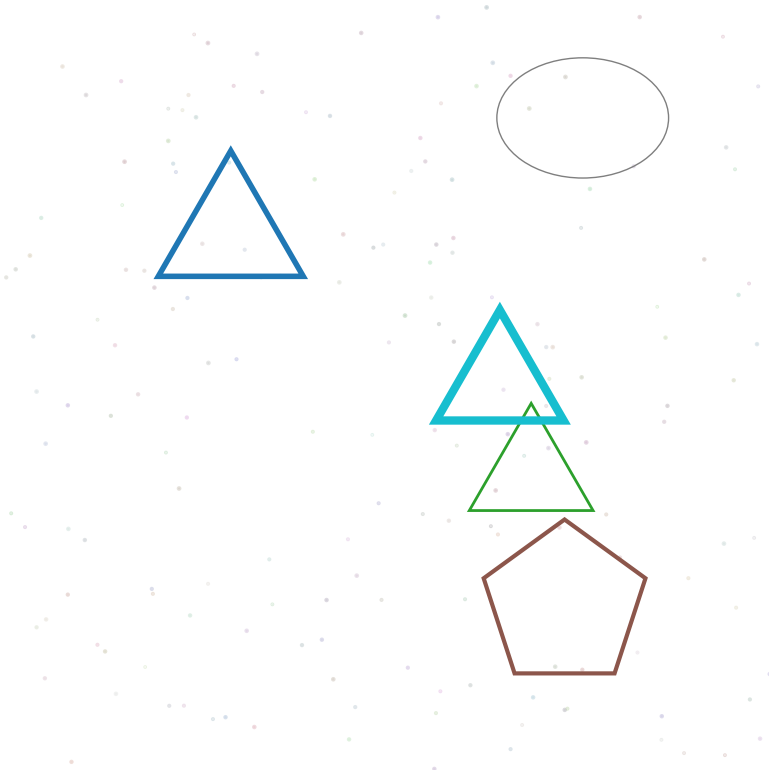[{"shape": "triangle", "thickness": 2, "radius": 0.54, "center": [0.3, 0.695]}, {"shape": "triangle", "thickness": 1, "radius": 0.46, "center": [0.69, 0.383]}, {"shape": "pentagon", "thickness": 1.5, "radius": 0.55, "center": [0.733, 0.215]}, {"shape": "oval", "thickness": 0.5, "radius": 0.56, "center": [0.757, 0.847]}, {"shape": "triangle", "thickness": 3, "radius": 0.48, "center": [0.649, 0.502]}]